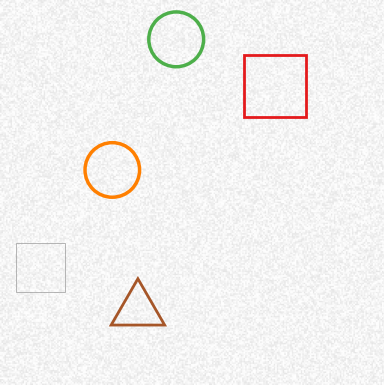[{"shape": "square", "thickness": 2, "radius": 0.4, "center": [0.715, 0.777]}, {"shape": "circle", "thickness": 2.5, "radius": 0.36, "center": [0.458, 0.898]}, {"shape": "circle", "thickness": 2.5, "radius": 0.35, "center": [0.292, 0.559]}, {"shape": "triangle", "thickness": 2, "radius": 0.4, "center": [0.358, 0.196]}, {"shape": "square", "thickness": 0.5, "radius": 0.32, "center": [0.106, 0.306]}]